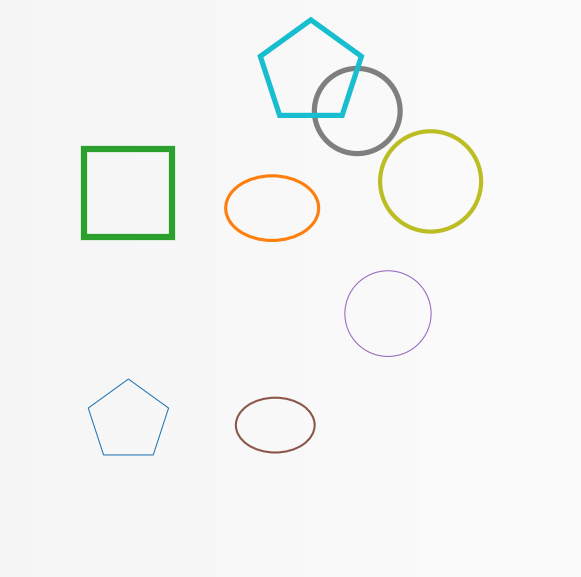[{"shape": "pentagon", "thickness": 0.5, "radius": 0.36, "center": [0.221, 0.27]}, {"shape": "oval", "thickness": 1.5, "radius": 0.4, "center": [0.468, 0.639]}, {"shape": "square", "thickness": 3, "radius": 0.38, "center": [0.22, 0.665]}, {"shape": "circle", "thickness": 0.5, "radius": 0.37, "center": [0.667, 0.456]}, {"shape": "oval", "thickness": 1, "radius": 0.34, "center": [0.474, 0.263]}, {"shape": "circle", "thickness": 2.5, "radius": 0.37, "center": [0.615, 0.807]}, {"shape": "circle", "thickness": 2, "radius": 0.43, "center": [0.741, 0.685]}, {"shape": "pentagon", "thickness": 2.5, "radius": 0.46, "center": [0.535, 0.873]}]